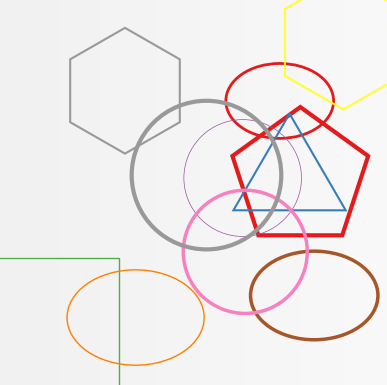[{"shape": "pentagon", "thickness": 3, "radius": 0.92, "center": [0.775, 0.538]}, {"shape": "oval", "thickness": 2, "radius": 0.7, "center": [0.722, 0.738]}, {"shape": "triangle", "thickness": 1.5, "radius": 0.84, "center": [0.747, 0.537]}, {"shape": "square", "thickness": 1, "radius": 0.86, "center": [0.136, 0.157]}, {"shape": "circle", "thickness": 0.5, "radius": 0.76, "center": [0.626, 0.538]}, {"shape": "oval", "thickness": 1, "radius": 0.88, "center": [0.35, 0.175]}, {"shape": "hexagon", "thickness": 1.5, "radius": 0.87, "center": [0.886, 0.89]}, {"shape": "oval", "thickness": 2.5, "radius": 0.82, "center": [0.811, 0.233]}, {"shape": "circle", "thickness": 2.5, "radius": 0.8, "center": [0.633, 0.346]}, {"shape": "hexagon", "thickness": 1.5, "radius": 0.82, "center": [0.323, 0.764]}, {"shape": "circle", "thickness": 3, "radius": 0.97, "center": [0.533, 0.545]}]